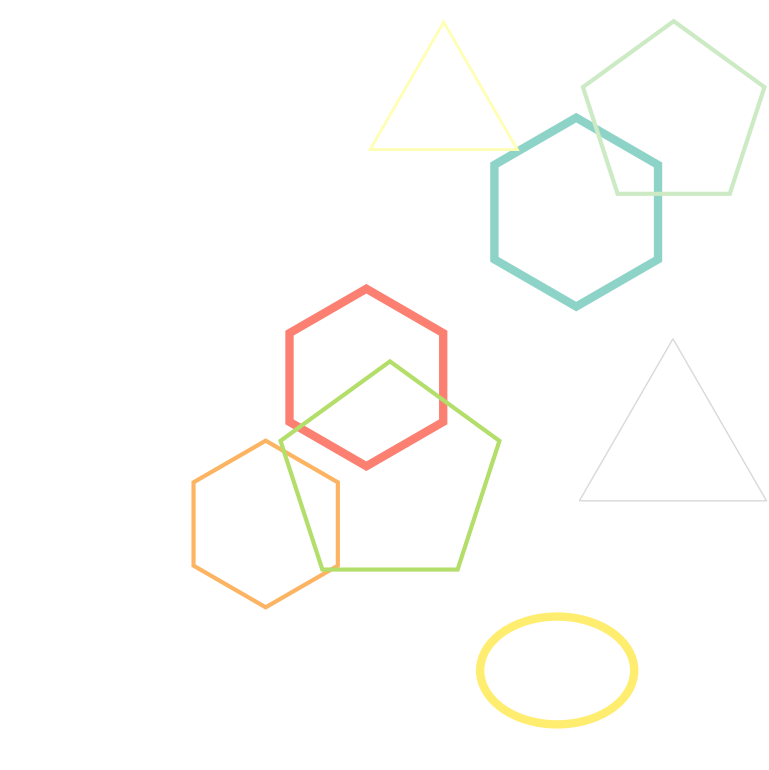[{"shape": "hexagon", "thickness": 3, "radius": 0.61, "center": [0.748, 0.725]}, {"shape": "triangle", "thickness": 1, "radius": 0.55, "center": [0.576, 0.861]}, {"shape": "hexagon", "thickness": 3, "radius": 0.58, "center": [0.476, 0.51]}, {"shape": "hexagon", "thickness": 1.5, "radius": 0.54, "center": [0.345, 0.319]}, {"shape": "pentagon", "thickness": 1.5, "radius": 0.75, "center": [0.506, 0.381]}, {"shape": "triangle", "thickness": 0.5, "radius": 0.7, "center": [0.874, 0.42]}, {"shape": "pentagon", "thickness": 1.5, "radius": 0.62, "center": [0.875, 0.849]}, {"shape": "oval", "thickness": 3, "radius": 0.5, "center": [0.724, 0.129]}]